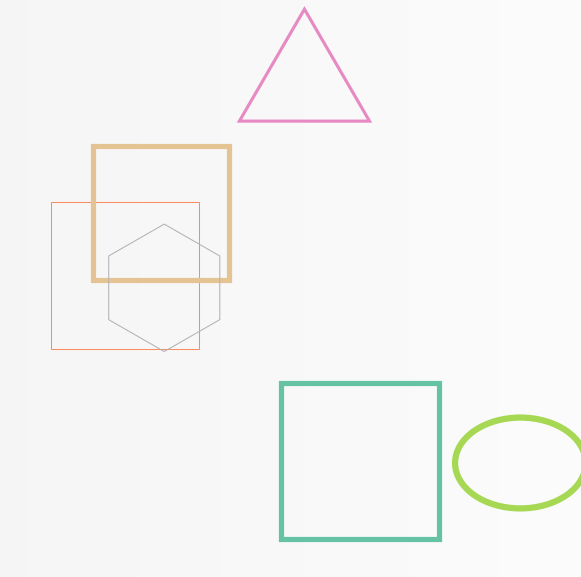[{"shape": "square", "thickness": 2.5, "radius": 0.68, "center": [0.619, 0.201]}, {"shape": "square", "thickness": 0.5, "radius": 0.63, "center": [0.215, 0.522]}, {"shape": "triangle", "thickness": 1.5, "radius": 0.65, "center": [0.524, 0.854]}, {"shape": "oval", "thickness": 3, "radius": 0.56, "center": [0.895, 0.197]}, {"shape": "square", "thickness": 2.5, "radius": 0.58, "center": [0.277, 0.63]}, {"shape": "hexagon", "thickness": 0.5, "radius": 0.55, "center": [0.283, 0.501]}]